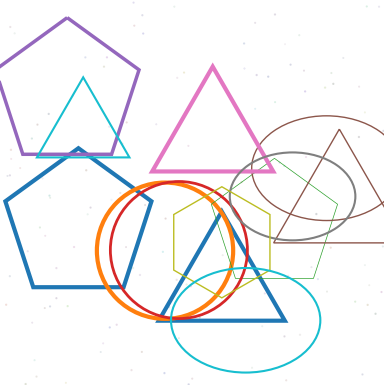[{"shape": "triangle", "thickness": 3, "radius": 0.95, "center": [0.576, 0.262]}, {"shape": "pentagon", "thickness": 3, "radius": 1.0, "center": [0.204, 0.415]}, {"shape": "circle", "thickness": 3, "radius": 0.89, "center": [0.429, 0.349]}, {"shape": "pentagon", "thickness": 0.5, "radius": 0.86, "center": [0.713, 0.416]}, {"shape": "circle", "thickness": 2, "radius": 0.89, "center": [0.465, 0.351]}, {"shape": "pentagon", "thickness": 2.5, "radius": 0.98, "center": [0.175, 0.758]}, {"shape": "triangle", "thickness": 1, "radius": 0.98, "center": [0.881, 0.468]}, {"shape": "oval", "thickness": 1, "radius": 0.97, "center": [0.848, 0.563]}, {"shape": "triangle", "thickness": 3, "radius": 0.91, "center": [0.552, 0.645]}, {"shape": "oval", "thickness": 1.5, "radius": 0.82, "center": [0.76, 0.49]}, {"shape": "hexagon", "thickness": 1, "radius": 0.72, "center": [0.576, 0.371]}, {"shape": "oval", "thickness": 1.5, "radius": 0.97, "center": [0.638, 0.168]}, {"shape": "triangle", "thickness": 1.5, "radius": 0.69, "center": [0.216, 0.66]}]